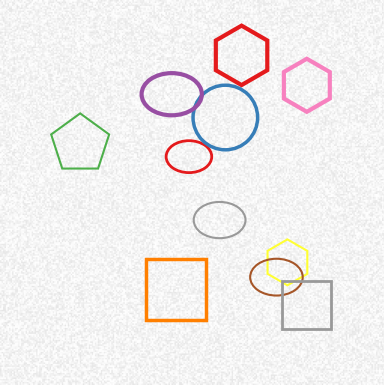[{"shape": "oval", "thickness": 2, "radius": 0.3, "center": [0.491, 0.593]}, {"shape": "hexagon", "thickness": 3, "radius": 0.39, "center": [0.627, 0.856]}, {"shape": "circle", "thickness": 2.5, "radius": 0.42, "center": [0.585, 0.695]}, {"shape": "pentagon", "thickness": 1.5, "radius": 0.4, "center": [0.208, 0.626]}, {"shape": "oval", "thickness": 3, "radius": 0.39, "center": [0.446, 0.755]}, {"shape": "square", "thickness": 2.5, "radius": 0.39, "center": [0.457, 0.248]}, {"shape": "hexagon", "thickness": 1.5, "radius": 0.3, "center": [0.747, 0.319]}, {"shape": "oval", "thickness": 1.5, "radius": 0.34, "center": [0.718, 0.28]}, {"shape": "hexagon", "thickness": 3, "radius": 0.34, "center": [0.797, 0.778]}, {"shape": "oval", "thickness": 1.5, "radius": 0.34, "center": [0.57, 0.428]}, {"shape": "square", "thickness": 2, "radius": 0.32, "center": [0.796, 0.208]}]